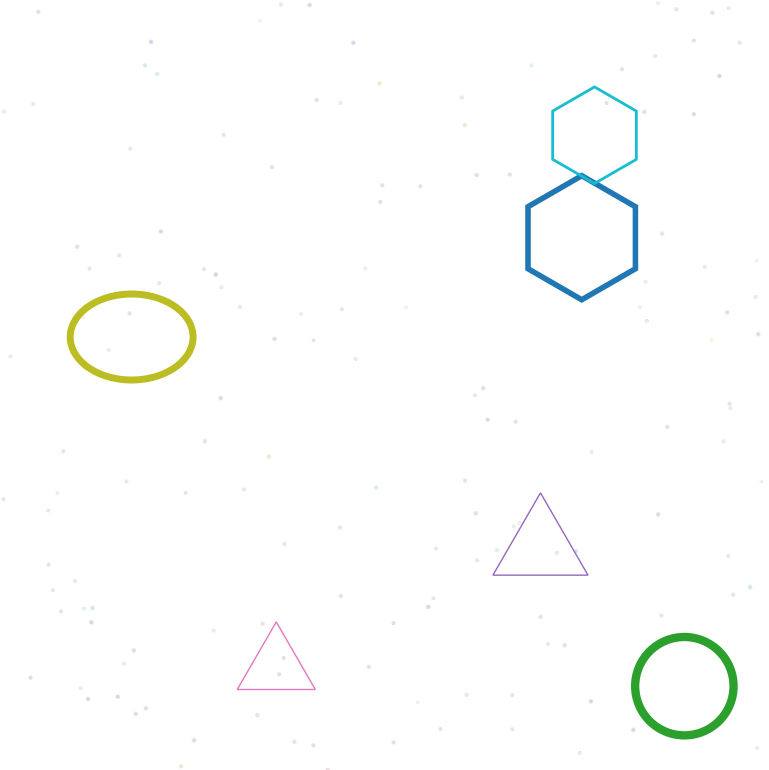[{"shape": "hexagon", "thickness": 2, "radius": 0.4, "center": [0.755, 0.691]}, {"shape": "circle", "thickness": 3, "radius": 0.32, "center": [0.889, 0.109]}, {"shape": "triangle", "thickness": 0.5, "radius": 0.36, "center": [0.702, 0.289]}, {"shape": "triangle", "thickness": 0.5, "radius": 0.29, "center": [0.359, 0.134]}, {"shape": "oval", "thickness": 2.5, "radius": 0.4, "center": [0.171, 0.562]}, {"shape": "hexagon", "thickness": 1, "radius": 0.31, "center": [0.772, 0.824]}]